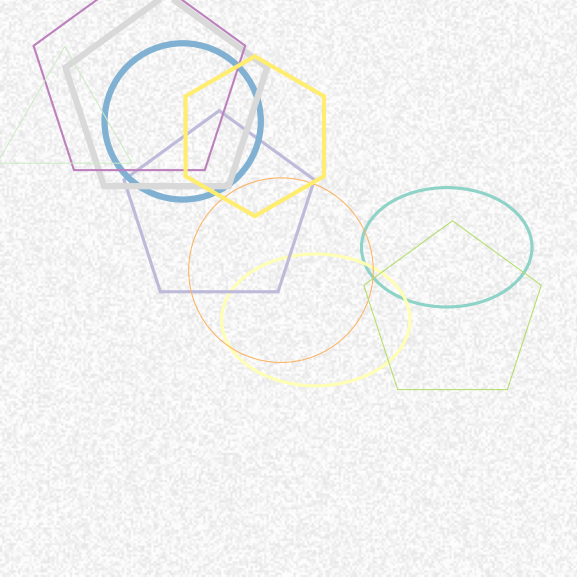[{"shape": "oval", "thickness": 1.5, "radius": 0.74, "center": [0.774, 0.571]}, {"shape": "oval", "thickness": 1.5, "radius": 0.82, "center": [0.547, 0.445]}, {"shape": "pentagon", "thickness": 1.5, "radius": 0.87, "center": [0.38, 0.634]}, {"shape": "circle", "thickness": 3, "radius": 0.68, "center": [0.316, 0.789]}, {"shape": "circle", "thickness": 0.5, "radius": 0.8, "center": [0.487, 0.531]}, {"shape": "pentagon", "thickness": 0.5, "radius": 0.81, "center": [0.784, 0.455]}, {"shape": "pentagon", "thickness": 3, "radius": 0.92, "center": [0.288, 0.825]}, {"shape": "pentagon", "thickness": 1, "radius": 0.96, "center": [0.241, 0.86]}, {"shape": "triangle", "thickness": 0.5, "radius": 0.67, "center": [0.112, 0.784]}, {"shape": "hexagon", "thickness": 2, "radius": 0.69, "center": [0.441, 0.763]}]